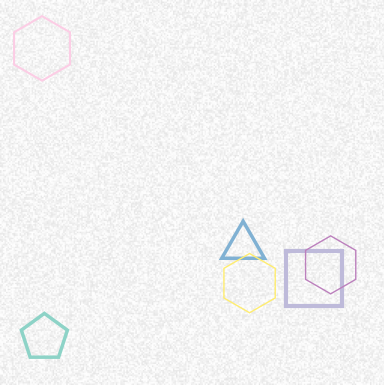[{"shape": "pentagon", "thickness": 2.5, "radius": 0.31, "center": [0.115, 0.123]}, {"shape": "square", "thickness": 3, "radius": 0.36, "center": [0.815, 0.277]}, {"shape": "triangle", "thickness": 2.5, "radius": 0.32, "center": [0.631, 0.361]}, {"shape": "hexagon", "thickness": 1.5, "radius": 0.42, "center": [0.109, 0.874]}, {"shape": "hexagon", "thickness": 1, "radius": 0.38, "center": [0.859, 0.312]}, {"shape": "hexagon", "thickness": 1, "radius": 0.38, "center": [0.648, 0.265]}]